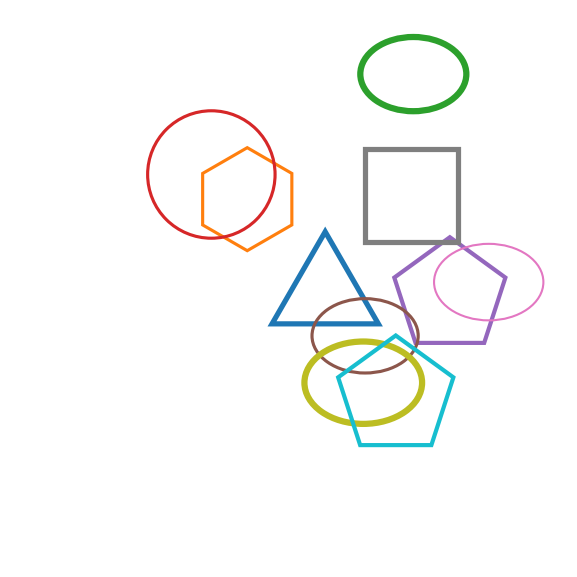[{"shape": "triangle", "thickness": 2.5, "radius": 0.53, "center": [0.563, 0.491]}, {"shape": "hexagon", "thickness": 1.5, "radius": 0.45, "center": [0.428, 0.654]}, {"shape": "oval", "thickness": 3, "radius": 0.46, "center": [0.716, 0.871]}, {"shape": "circle", "thickness": 1.5, "radius": 0.55, "center": [0.366, 0.697]}, {"shape": "pentagon", "thickness": 2, "radius": 0.51, "center": [0.779, 0.487]}, {"shape": "oval", "thickness": 1.5, "radius": 0.46, "center": [0.632, 0.418]}, {"shape": "oval", "thickness": 1, "radius": 0.47, "center": [0.846, 0.511]}, {"shape": "square", "thickness": 2.5, "radius": 0.4, "center": [0.713, 0.661]}, {"shape": "oval", "thickness": 3, "radius": 0.51, "center": [0.629, 0.336]}, {"shape": "pentagon", "thickness": 2, "radius": 0.52, "center": [0.685, 0.313]}]